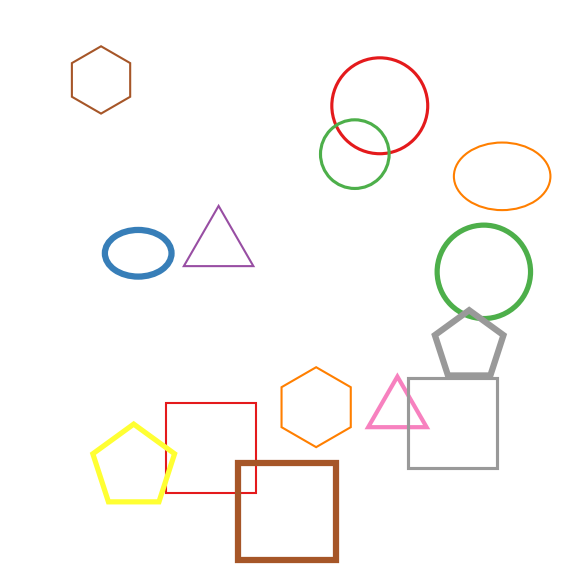[{"shape": "circle", "thickness": 1.5, "radius": 0.42, "center": [0.658, 0.816]}, {"shape": "square", "thickness": 1, "radius": 0.39, "center": [0.365, 0.223]}, {"shape": "oval", "thickness": 3, "radius": 0.29, "center": [0.239, 0.561]}, {"shape": "circle", "thickness": 1.5, "radius": 0.3, "center": [0.614, 0.732]}, {"shape": "circle", "thickness": 2.5, "radius": 0.4, "center": [0.838, 0.528]}, {"shape": "triangle", "thickness": 1, "radius": 0.35, "center": [0.379, 0.573]}, {"shape": "oval", "thickness": 1, "radius": 0.42, "center": [0.87, 0.694]}, {"shape": "hexagon", "thickness": 1, "radius": 0.35, "center": [0.547, 0.294]}, {"shape": "pentagon", "thickness": 2.5, "radius": 0.37, "center": [0.232, 0.19]}, {"shape": "square", "thickness": 3, "radius": 0.42, "center": [0.497, 0.113]}, {"shape": "hexagon", "thickness": 1, "radius": 0.29, "center": [0.175, 0.861]}, {"shape": "triangle", "thickness": 2, "radius": 0.29, "center": [0.688, 0.289]}, {"shape": "pentagon", "thickness": 3, "radius": 0.31, "center": [0.812, 0.4]}, {"shape": "square", "thickness": 1.5, "radius": 0.39, "center": [0.784, 0.267]}]